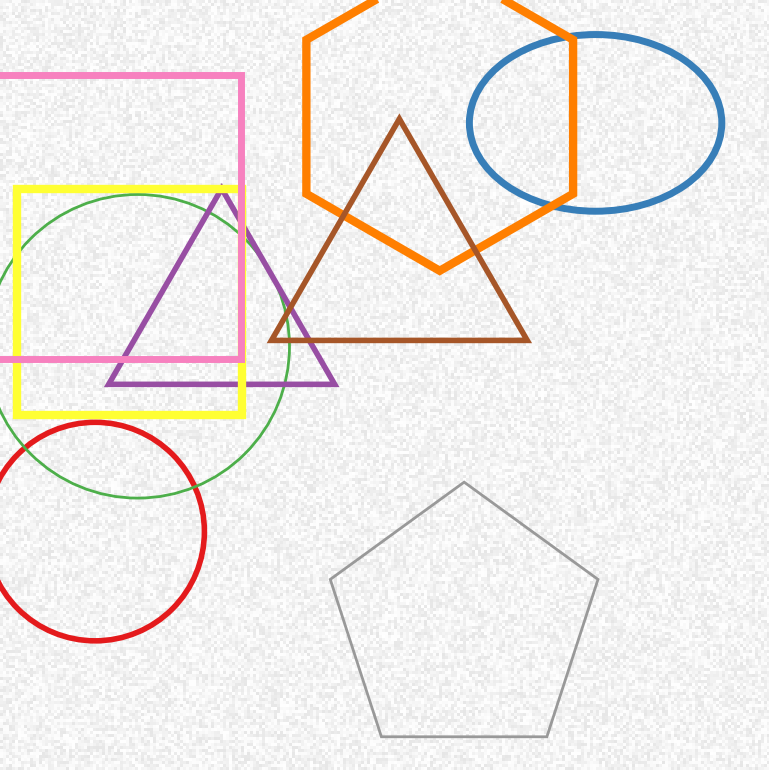[{"shape": "circle", "thickness": 2, "radius": 0.71, "center": [0.124, 0.31]}, {"shape": "oval", "thickness": 2.5, "radius": 0.82, "center": [0.774, 0.84]}, {"shape": "circle", "thickness": 1, "radius": 0.99, "center": [0.179, 0.55]}, {"shape": "triangle", "thickness": 2, "radius": 0.85, "center": [0.288, 0.586]}, {"shape": "hexagon", "thickness": 3, "radius": 1.0, "center": [0.571, 0.848]}, {"shape": "square", "thickness": 3, "radius": 0.73, "center": [0.168, 0.608]}, {"shape": "triangle", "thickness": 2, "radius": 0.96, "center": [0.519, 0.654]}, {"shape": "square", "thickness": 2.5, "radius": 0.92, "center": [0.128, 0.718]}, {"shape": "pentagon", "thickness": 1, "radius": 0.91, "center": [0.603, 0.191]}]